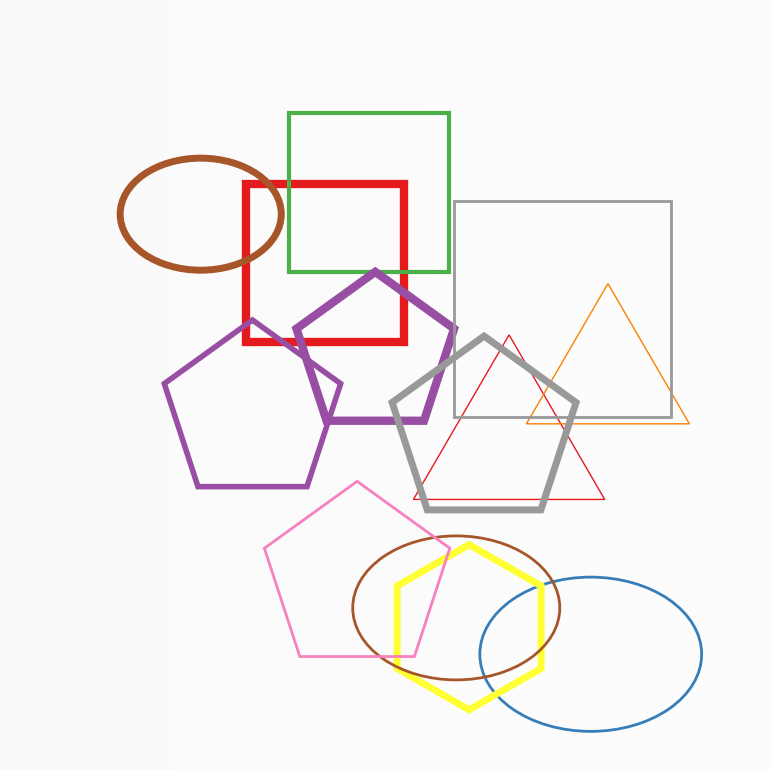[{"shape": "square", "thickness": 3, "radius": 0.51, "center": [0.419, 0.658]}, {"shape": "triangle", "thickness": 0.5, "radius": 0.71, "center": [0.657, 0.423]}, {"shape": "oval", "thickness": 1, "radius": 0.72, "center": [0.762, 0.15]}, {"shape": "square", "thickness": 1.5, "radius": 0.52, "center": [0.476, 0.75]}, {"shape": "pentagon", "thickness": 2, "radius": 0.6, "center": [0.326, 0.465]}, {"shape": "pentagon", "thickness": 3, "radius": 0.53, "center": [0.484, 0.54]}, {"shape": "triangle", "thickness": 0.5, "radius": 0.61, "center": [0.784, 0.51]}, {"shape": "hexagon", "thickness": 2.5, "radius": 0.54, "center": [0.605, 0.185]}, {"shape": "oval", "thickness": 2.5, "radius": 0.52, "center": [0.259, 0.722]}, {"shape": "oval", "thickness": 1, "radius": 0.67, "center": [0.589, 0.211]}, {"shape": "pentagon", "thickness": 1, "radius": 0.63, "center": [0.461, 0.249]}, {"shape": "pentagon", "thickness": 2.5, "radius": 0.62, "center": [0.625, 0.439]}, {"shape": "square", "thickness": 1, "radius": 0.7, "center": [0.725, 0.599]}]